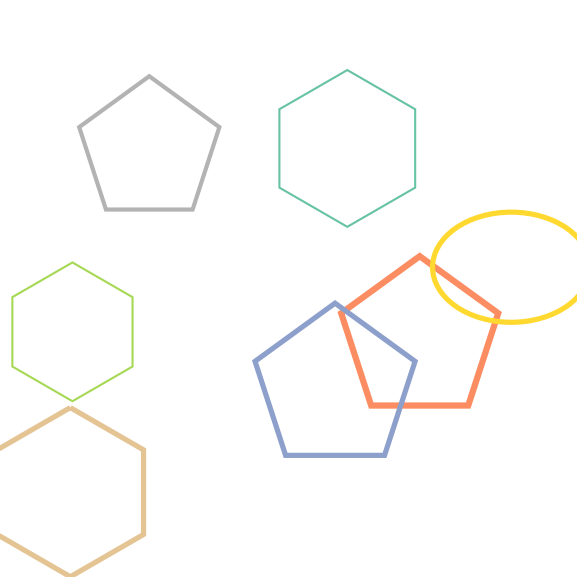[{"shape": "hexagon", "thickness": 1, "radius": 0.68, "center": [0.601, 0.742]}, {"shape": "pentagon", "thickness": 3, "radius": 0.71, "center": [0.727, 0.413]}, {"shape": "pentagon", "thickness": 2.5, "radius": 0.73, "center": [0.58, 0.328]}, {"shape": "hexagon", "thickness": 1, "radius": 0.6, "center": [0.125, 0.425]}, {"shape": "oval", "thickness": 2.5, "radius": 0.68, "center": [0.885, 0.536]}, {"shape": "hexagon", "thickness": 2.5, "radius": 0.73, "center": [0.122, 0.147]}, {"shape": "pentagon", "thickness": 2, "radius": 0.64, "center": [0.258, 0.74]}]